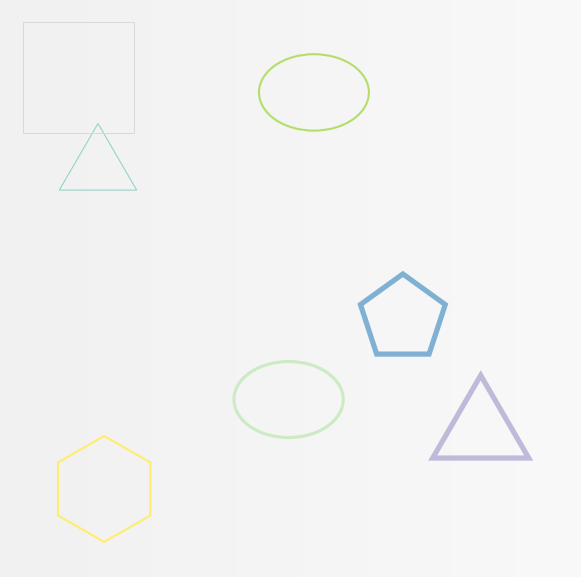[{"shape": "triangle", "thickness": 0.5, "radius": 0.38, "center": [0.169, 0.708]}, {"shape": "triangle", "thickness": 2.5, "radius": 0.48, "center": [0.827, 0.254]}, {"shape": "pentagon", "thickness": 2.5, "radius": 0.38, "center": [0.693, 0.448]}, {"shape": "oval", "thickness": 1, "radius": 0.47, "center": [0.54, 0.839]}, {"shape": "square", "thickness": 0.5, "radius": 0.48, "center": [0.135, 0.864]}, {"shape": "oval", "thickness": 1.5, "radius": 0.47, "center": [0.496, 0.307]}, {"shape": "hexagon", "thickness": 1, "radius": 0.46, "center": [0.179, 0.152]}]